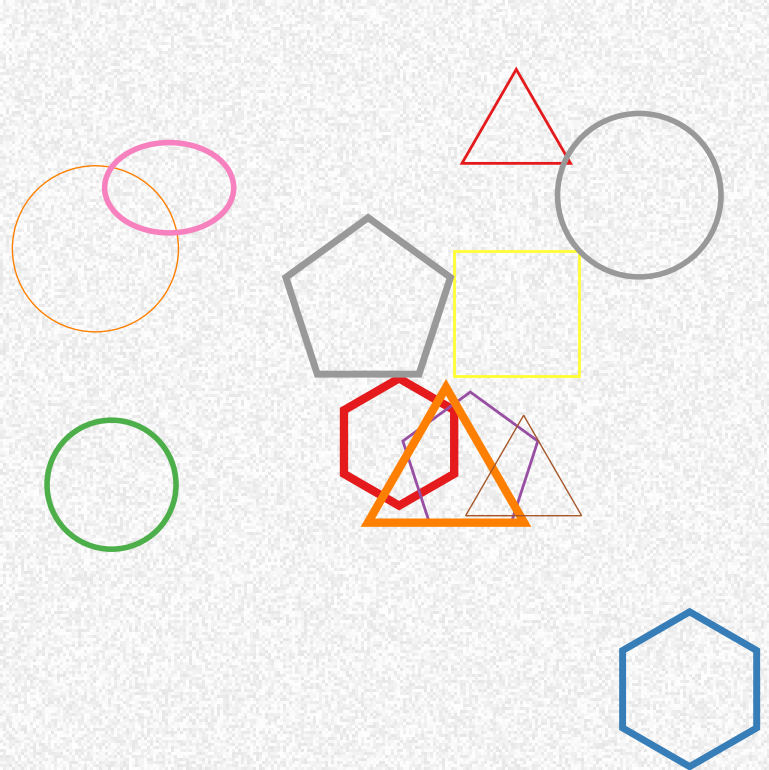[{"shape": "hexagon", "thickness": 3, "radius": 0.41, "center": [0.518, 0.426]}, {"shape": "triangle", "thickness": 1, "radius": 0.41, "center": [0.67, 0.829]}, {"shape": "hexagon", "thickness": 2.5, "radius": 0.5, "center": [0.896, 0.105]}, {"shape": "circle", "thickness": 2, "radius": 0.42, "center": [0.145, 0.371]}, {"shape": "pentagon", "thickness": 1, "radius": 0.46, "center": [0.611, 0.399]}, {"shape": "circle", "thickness": 0.5, "radius": 0.54, "center": [0.124, 0.677]}, {"shape": "triangle", "thickness": 3, "radius": 0.59, "center": [0.579, 0.38]}, {"shape": "square", "thickness": 1, "radius": 0.41, "center": [0.671, 0.593]}, {"shape": "triangle", "thickness": 0.5, "radius": 0.43, "center": [0.68, 0.374]}, {"shape": "oval", "thickness": 2, "radius": 0.42, "center": [0.22, 0.756]}, {"shape": "pentagon", "thickness": 2.5, "radius": 0.56, "center": [0.478, 0.605]}, {"shape": "circle", "thickness": 2, "radius": 0.53, "center": [0.83, 0.747]}]